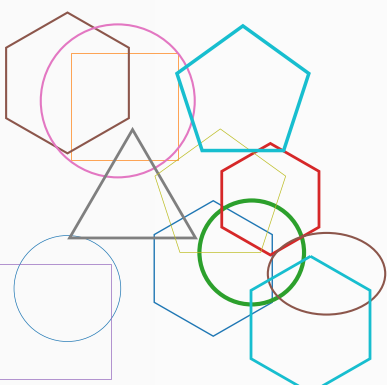[{"shape": "circle", "thickness": 0.5, "radius": 0.69, "center": [0.174, 0.251]}, {"shape": "hexagon", "thickness": 1, "radius": 0.88, "center": [0.55, 0.303]}, {"shape": "square", "thickness": 0.5, "radius": 0.69, "center": [0.321, 0.723]}, {"shape": "circle", "thickness": 3, "radius": 0.68, "center": [0.65, 0.344]}, {"shape": "hexagon", "thickness": 2, "radius": 0.72, "center": [0.698, 0.482]}, {"shape": "square", "thickness": 0.5, "radius": 0.75, "center": [0.136, 0.164]}, {"shape": "hexagon", "thickness": 1.5, "radius": 0.91, "center": [0.174, 0.785]}, {"shape": "oval", "thickness": 1.5, "radius": 0.76, "center": [0.843, 0.289]}, {"shape": "circle", "thickness": 1.5, "radius": 0.99, "center": [0.304, 0.738]}, {"shape": "triangle", "thickness": 2, "radius": 0.94, "center": [0.342, 0.476]}, {"shape": "pentagon", "thickness": 0.5, "radius": 0.89, "center": [0.569, 0.488]}, {"shape": "pentagon", "thickness": 2.5, "radius": 0.89, "center": [0.627, 0.754]}, {"shape": "hexagon", "thickness": 2, "radius": 0.89, "center": [0.801, 0.157]}]